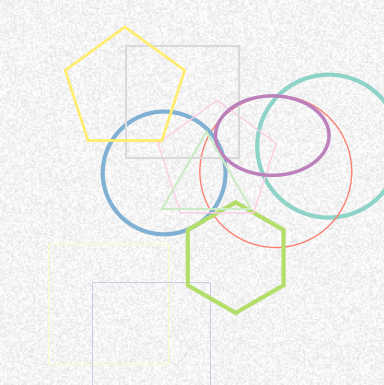[{"shape": "circle", "thickness": 3, "radius": 0.93, "center": [0.854, 0.62]}, {"shape": "square", "thickness": 0.5, "radius": 0.78, "center": [0.28, 0.211]}, {"shape": "square", "thickness": 0.5, "radius": 0.77, "center": [0.392, 0.115]}, {"shape": "circle", "thickness": 1, "radius": 0.99, "center": [0.716, 0.554]}, {"shape": "circle", "thickness": 3, "radius": 0.8, "center": [0.426, 0.551]}, {"shape": "hexagon", "thickness": 3, "radius": 0.72, "center": [0.612, 0.331]}, {"shape": "pentagon", "thickness": 1, "radius": 0.81, "center": [0.564, 0.578]}, {"shape": "square", "thickness": 1.5, "radius": 0.73, "center": [0.474, 0.735]}, {"shape": "oval", "thickness": 2.5, "radius": 0.74, "center": [0.707, 0.648]}, {"shape": "triangle", "thickness": 1.5, "radius": 0.67, "center": [0.536, 0.524]}, {"shape": "pentagon", "thickness": 2, "radius": 0.82, "center": [0.325, 0.767]}]